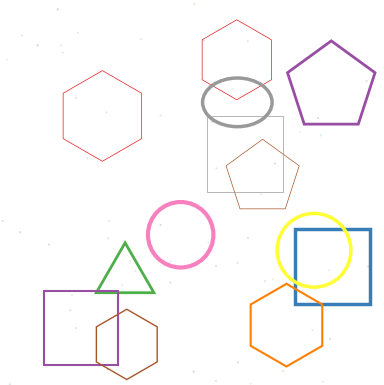[{"shape": "hexagon", "thickness": 0.5, "radius": 0.59, "center": [0.266, 0.699]}, {"shape": "hexagon", "thickness": 0.5, "radius": 0.52, "center": [0.615, 0.845]}, {"shape": "square", "thickness": 2.5, "radius": 0.49, "center": [0.864, 0.308]}, {"shape": "triangle", "thickness": 2, "radius": 0.43, "center": [0.325, 0.283]}, {"shape": "pentagon", "thickness": 2, "radius": 0.6, "center": [0.86, 0.774]}, {"shape": "square", "thickness": 1.5, "radius": 0.48, "center": [0.21, 0.148]}, {"shape": "hexagon", "thickness": 1.5, "radius": 0.54, "center": [0.744, 0.155]}, {"shape": "circle", "thickness": 2.5, "radius": 0.48, "center": [0.816, 0.35]}, {"shape": "hexagon", "thickness": 1, "radius": 0.46, "center": [0.329, 0.105]}, {"shape": "pentagon", "thickness": 0.5, "radius": 0.5, "center": [0.682, 0.538]}, {"shape": "circle", "thickness": 3, "radius": 0.42, "center": [0.469, 0.39]}, {"shape": "square", "thickness": 0.5, "radius": 0.49, "center": [0.637, 0.6]}, {"shape": "oval", "thickness": 2.5, "radius": 0.45, "center": [0.616, 0.734]}]